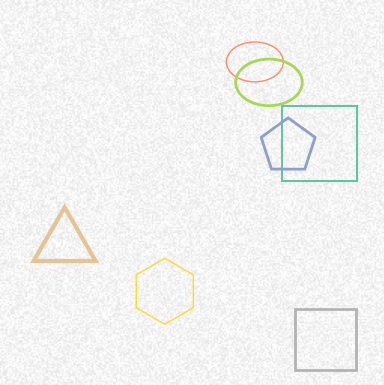[{"shape": "square", "thickness": 1.5, "radius": 0.49, "center": [0.829, 0.627]}, {"shape": "oval", "thickness": 1, "radius": 0.37, "center": [0.662, 0.839]}, {"shape": "pentagon", "thickness": 2, "radius": 0.37, "center": [0.748, 0.62]}, {"shape": "oval", "thickness": 2, "radius": 0.43, "center": [0.699, 0.786]}, {"shape": "hexagon", "thickness": 1, "radius": 0.43, "center": [0.428, 0.244]}, {"shape": "triangle", "thickness": 3, "radius": 0.46, "center": [0.168, 0.369]}, {"shape": "square", "thickness": 2, "radius": 0.4, "center": [0.844, 0.118]}]